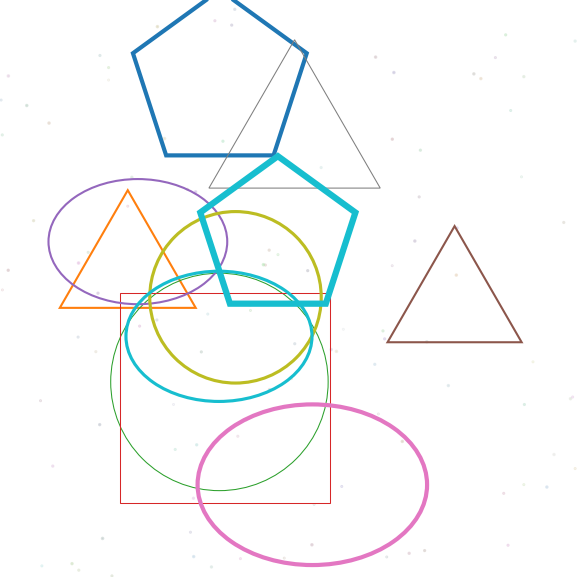[{"shape": "pentagon", "thickness": 2, "radius": 0.79, "center": [0.381, 0.858]}, {"shape": "triangle", "thickness": 1, "radius": 0.68, "center": [0.221, 0.534]}, {"shape": "circle", "thickness": 0.5, "radius": 0.94, "center": [0.38, 0.338]}, {"shape": "square", "thickness": 0.5, "radius": 0.91, "center": [0.39, 0.31]}, {"shape": "oval", "thickness": 1, "radius": 0.77, "center": [0.239, 0.581]}, {"shape": "triangle", "thickness": 1, "radius": 0.67, "center": [0.787, 0.474]}, {"shape": "oval", "thickness": 2, "radius": 0.99, "center": [0.541, 0.16]}, {"shape": "triangle", "thickness": 0.5, "radius": 0.86, "center": [0.51, 0.759]}, {"shape": "circle", "thickness": 1.5, "radius": 0.74, "center": [0.408, 0.484]}, {"shape": "oval", "thickness": 1.5, "radius": 0.81, "center": [0.379, 0.417]}, {"shape": "pentagon", "thickness": 3, "radius": 0.71, "center": [0.481, 0.588]}]